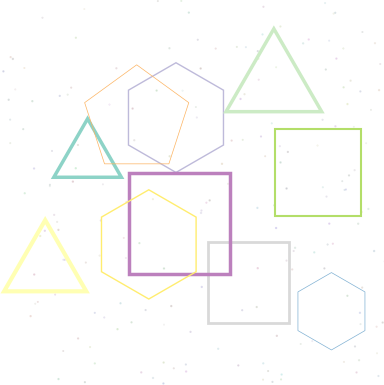[{"shape": "triangle", "thickness": 2.5, "radius": 0.51, "center": [0.228, 0.59]}, {"shape": "triangle", "thickness": 3, "radius": 0.62, "center": [0.117, 0.305]}, {"shape": "hexagon", "thickness": 1, "radius": 0.71, "center": [0.457, 0.695]}, {"shape": "hexagon", "thickness": 0.5, "radius": 0.5, "center": [0.861, 0.192]}, {"shape": "pentagon", "thickness": 0.5, "radius": 0.71, "center": [0.355, 0.689]}, {"shape": "square", "thickness": 1.5, "radius": 0.56, "center": [0.826, 0.552]}, {"shape": "square", "thickness": 2, "radius": 0.53, "center": [0.645, 0.265]}, {"shape": "square", "thickness": 2.5, "radius": 0.66, "center": [0.466, 0.419]}, {"shape": "triangle", "thickness": 2.5, "radius": 0.72, "center": [0.711, 0.782]}, {"shape": "hexagon", "thickness": 1, "radius": 0.71, "center": [0.386, 0.365]}]